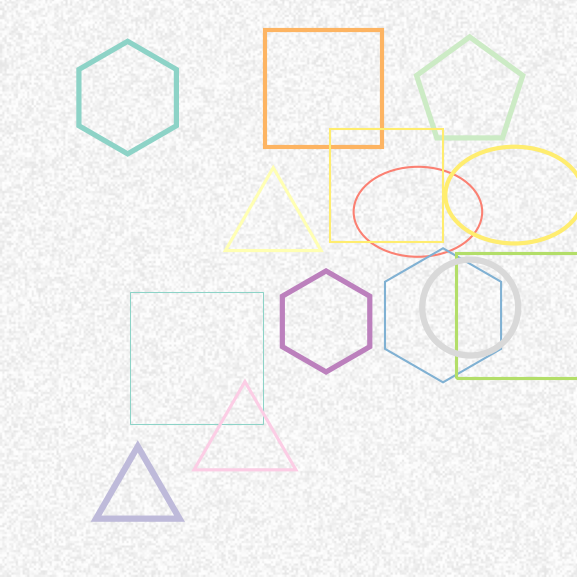[{"shape": "square", "thickness": 0.5, "radius": 0.57, "center": [0.34, 0.379]}, {"shape": "hexagon", "thickness": 2.5, "radius": 0.49, "center": [0.221, 0.83]}, {"shape": "triangle", "thickness": 1.5, "radius": 0.48, "center": [0.473, 0.613]}, {"shape": "triangle", "thickness": 3, "radius": 0.42, "center": [0.239, 0.143]}, {"shape": "oval", "thickness": 1, "radius": 0.56, "center": [0.724, 0.632]}, {"shape": "hexagon", "thickness": 1, "radius": 0.58, "center": [0.767, 0.453]}, {"shape": "square", "thickness": 2, "radius": 0.5, "center": [0.56, 0.846]}, {"shape": "square", "thickness": 1.5, "radius": 0.54, "center": [0.899, 0.453]}, {"shape": "triangle", "thickness": 1.5, "radius": 0.51, "center": [0.424, 0.237]}, {"shape": "circle", "thickness": 3, "radius": 0.42, "center": [0.814, 0.467]}, {"shape": "hexagon", "thickness": 2.5, "radius": 0.44, "center": [0.565, 0.443]}, {"shape": "pentagon", "thickness": 2.5, "radius": 0.48, "center": [0.813, 0.839]}, {"shape": "oval", "thickness": 2, "radius": 0.6, "center": [0.891, 0.661]}, {"shape": "square", "thickness": 1, "radius": 0.49, "center": [0.669, 0.678]}]